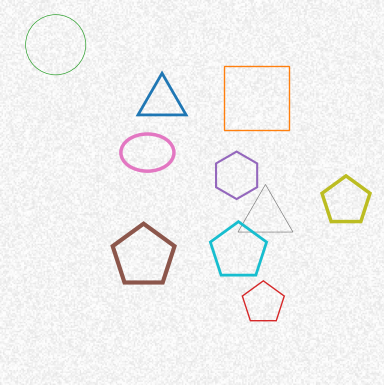[{"shape": "triangle", "thickness": 2, "radius": 0.36, "center": [0.421, 0.738]}, {"shape": "square", "thickness": 1, "radius": 0.42, "center": [0.667, 0.746]}, {"shape": "circle", "thickness": 0.5, "radius": 0.39, "center": [0.145, 0.884]}, {"shape": "pentagon", "thickness": 1, "radius": 0.29, "center": [0.684, 0.213]}, {"shape": "hexagon", "thickness": 1.5, "radius": 0.31, "center": [0.615, 0.545]}, {"shape": "pentagon", "thickness": 3, "radius": 0.42, "center": [0.373, 0.335]}, {"shape": "oval", "thickness": 2.5, "radius": 0.34, "center": [0.383, 0.604]}, {"shape": "triangle", "thickness": 0.5, "radius": 0.41, "center": [0.69, 0.438]}, {"shape": "pentagon", "thickness": 2.5, "radius": 0.33, "center": [0.899, 0.478]}, {"shape": "pentagon", "thickness": 2, "radius": 0.38, "center": [0.619, 0.348]}]